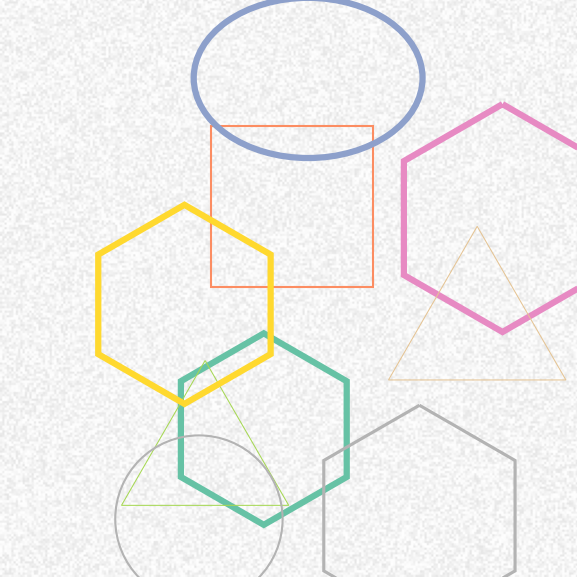[{"shape": "hexagon", "thickness": 3, "radius": 0.83, "center": [0.457, 0.256]}, {"shape": "square", "thickness": 1, "radius": 0.7, "center": [0.505, 0.642]}, {"shape": "oval", "thickness": 3, "radius": 0.99, "center": [0.534, 0.864]}, {"shape": "hexagon", "thickness": 3, "radius": 0.99, "center": [0.87, 0.622]}, {"shape": "triangle", "thickness": 0.5, "radius": 0.84, "center": [0.355, 0.208]}, {"shape": "hexagon", "thickness": 3, "radius": 0.86, "center": [0.319, 0.472]}, {"shape": "triangle", "thickness": 0.5, "radius": 0.89, "center": [0.826, 0.43]}, {"shape": "circle", "thickness": 1, "radius": 0.72, "center": [0.344, 0.1]}, {"shape": "hexagon", "thickness": 1.5, "radius": 0.96, "center": [0.726, 0.106]}]